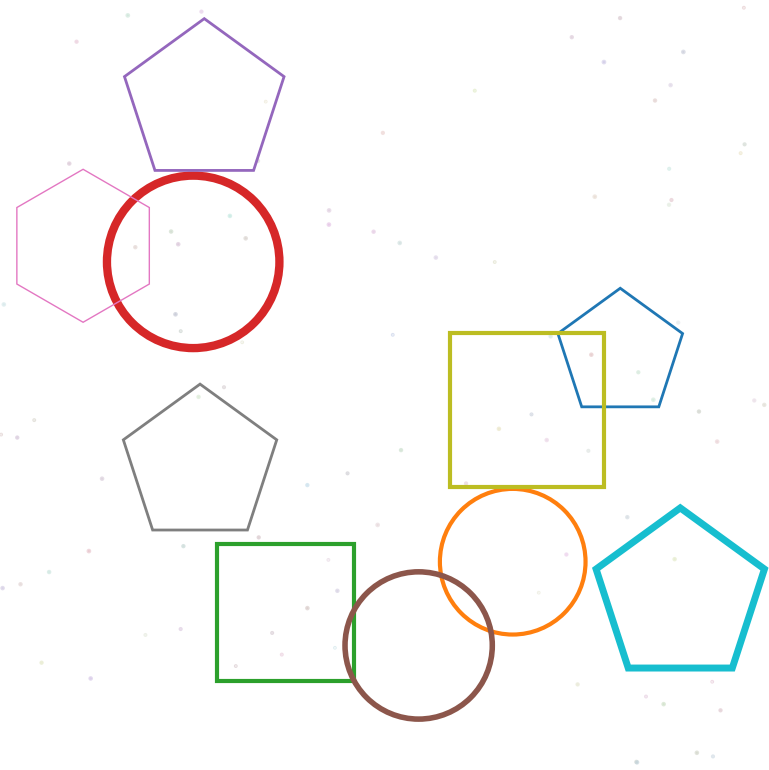[{"shape": "pentagon", "thickness": 1, "radius": 0.43, "center": [0.806, 0.541]}, {"shape": "circle", "thickness": 1.5, "radius": 0.47, "center": [0.666, 0.27]}, {"shape": "square", "thickness": 1.5, "radius": 0.44, "center": [0.37, 0.205]}, {"shape": "circle", "thickness": 3, "radius": 0.56, "center": [0.251, 0.66]}, {"shape": "pentagon", "thickness": 1, "radius": 0.54, "center": [0.265, 0.867]}, {"shape": "circle", "thickness": 2, "radius": 0.48, "center": [0.544, 0.162]}, {"shape": "hexagon", "thickness": 0.5, "radius": 0.5, "center": [0.108, 0.681]}, {"shape": "pentagon", "thickness": 1, "radius": 0.52, "center": [0.26, 0.396]}, {"shape": "square", "thickness": 1.5, "radius": 0.5, "center": [0.685, 0.468]}, {"shape": "pentagon", "thickness": 2.5, "radius": 0.57, "center": [0.883, 0.225]}]